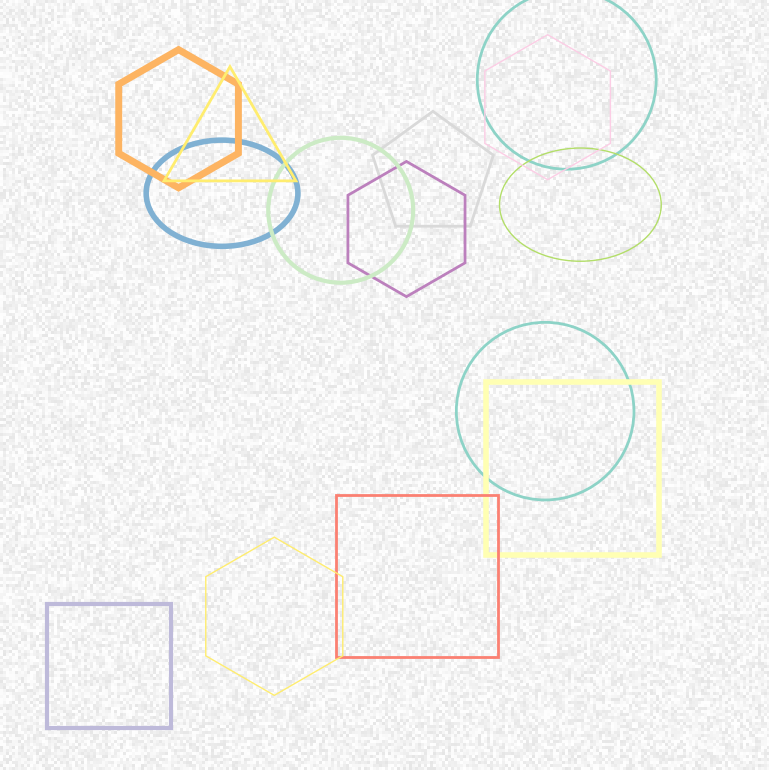[{"shape": "circle", "thickness": 1, "radius": 0.58, "center": [0.736, 0.896]}, {"shape": "circle", "thickness": 1, "radius": 0.58, "center": [0.708, 0.466]}, {"shape": "square", "thickness": 2, "radius": 0.56, "center": [0.743, 0.392]}, {"shape": "square", "thickness": 1.5, "radius": 0.4, "center": [0.142, 0.135]}, {"shape": "square", "thickness": 1, "radius": 0.53, "center": [0.541, 0.252]}, {"shape": "oval", "thickness": 2, "radius": 0.49, "center": [0.288, 0.749]}, {"shape": "hexagon", "thickness": 2.5, "radius": 0.45, "center": [0.232, 0.846]}, {"shape": "oval", "thickness": 0.5, "radius": 0.53, "center": [0.754, 0.734]}, {"shape": "hexagon", "thickness": 0.5, "radius": 0.47, "center": [0.711, 0.861]}, {"shape": "pentagon", "thickness": 1, "radius": 0.41, "center": [0.562, 0.773]}, {"shape": "hexagon", "thickness": 1, "radius": 0.44, "center": [0.528, 0.703]}, {"shape": "circle", "thickness": 1.5, "radius": 0.47, "center": [0.442, 0.727]}, {"shape": "hexagon", "thickness": 0.5, "radius": 0.51, "center": [0.356, 0.2]}, {"shape": "triangle", "thickness": 1, "radius": 0.49, "center": [0.299, 0.815]}]